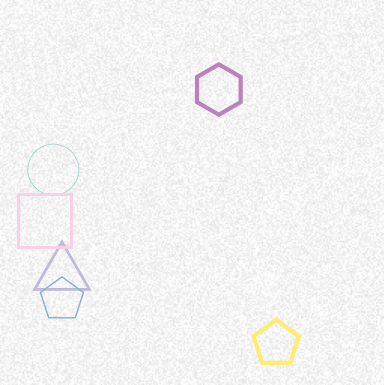[{"shape": "circle", "thickness": 0.5, "radius": 0.33, "center": [0.139, 0.56]}, {"shape": "triangle", "thickness": 2, "radius": 0.41, "center": [0.161, 0.289]}, {"shape": "pentagon", "thickness": 1, "radius": 0.29, "center": [0.161, 0.222]}, {"shape": "square", "thickness": 2, "radius": 0.35, "center": [0.116, 0.428]}, {"shape": "hexagon", "thickness": 3, "radius": 0.33, "center": [0.568, 0.767]}, {"shape": "pentagon", "thickness": 3, "radius": 0.31, "center": [0.717, 0.108]}]